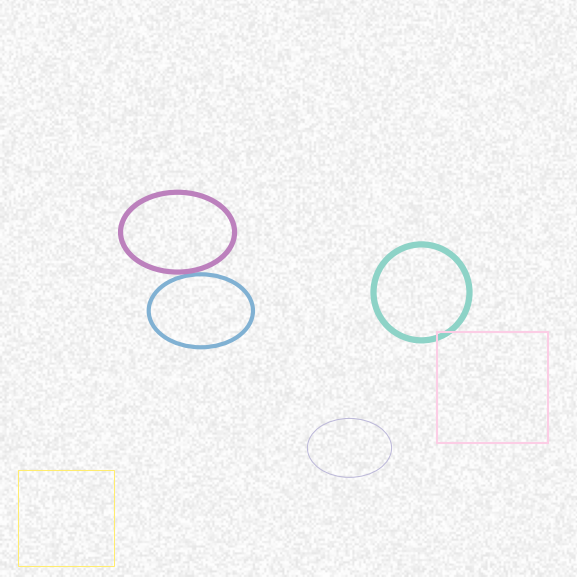[{"shape": "circle", "thickness": 3, "radius": 0.42, "center": [0.73, 0.493]}, {"shape": "oval", "thickness": 0.5, "radius": 0.36, "center": [0.605, 0.224]}, {"shape": "oval", "thickness": 2, "radius": 0.45, "center": [0.348, 0.461]}, {"shape": "square", "thickness": 1, "radius": 0.48, "center": [0.853, 0.328]}, {"shape": "oval", "thickness": 2.5, "radius": 0.49, "center": [0.307, 0.597]}, {"shape": "square", "thickness": 0.5, "radius": 0.41, "center": [0.115, 0.103]}]